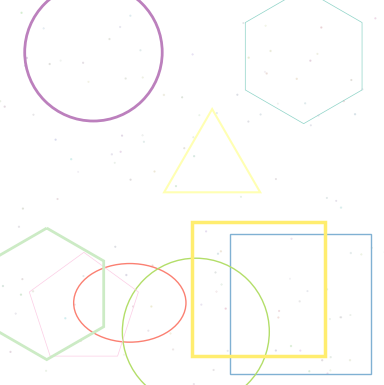[{"shape": "hexagon", "thickness": 0.5, "radius": 0.88, "center": [0.789, 0.854]}, {"shape": "triangle", "thickness": 1.5, "radius": 0.72, "center": [0.551, 0.573]}, {"shape": "oval", "thickness": 1, "radius": 0.73, "center": [0.337, 0.213]}, {"shape": "square", "thickness": 1, "radius": 0.91, "center": [0.78, 0.211]}, {"shape": "circle", "thickness": 1, "radius": 0.95, "center": [0.509, 0.138]}, {"shape": "pentagon", "thickness": 0.5, "radius": 0.74, "center": [0.218, 0.196]}, {"shape": "circle", "thickness": 2, "radius": 0.89, "center": [0.243, 0.864]}, {"shape": "hexagon", "thickness": 2, "radius": 0.85, "center": [0.121, 0.237]}, {"shape": "square", "thickness": 2.5, "radius": 0.87, "center": [0.672, 0.249]}]